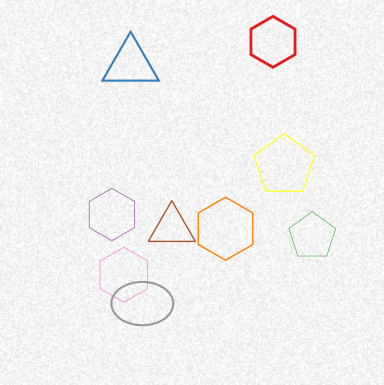[{"shape": "hexagon", "thickness": 2, "radius": 0.33, "center": [0.709, 0.891]}, {"shape": "triangle", "thickness": 1.5, "radius": 0.42, "center": [0.339, 0.833]}, {"shape": "pentagon", "thickness": 0.5, "radius": 0.32, "center": [0.811, 0.387]}, {"shape": "hexagon", "thickness": 0.5, "radius": 0.34, "center": [0.291, 0.443]}, {"shape": "hexagon", "thickness": 1, "radius": 0.41, "center": [0.586, 0.406]}, {"shape": "pentagon", "thickness": 1, "radius": 0.41, "center": [0.738, 0.57]}, {"shape": "triangle", "thickness": 1, "radius": 0.35, "center": [0.446, 0.408]}, {"shape": "hexagon", "thickness": 0.5, "radius": 0.36, "center": [0.322, 0.286]}, {"shape": "oval", "thickness": 1.5, "radius": 0.4, "center": [0.37, 0.211]}]